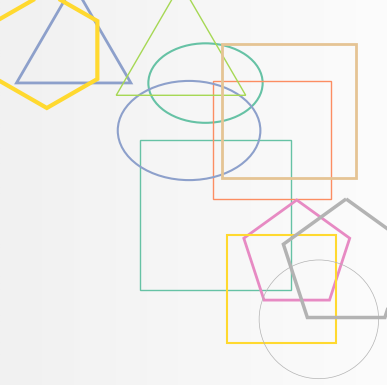[{"shape": "oval", "thickness": 1.5, "radius": 0.74, "center": [0.53, 0.784]}, {"shape": "square", "thickness": 1, "radius": 0.97, "center": [0.556, 0.442]}, {"shape": "square", "thickness": 1, "radius": 0.76, "center": [0.701, 0.636]}, {"shape": "triangle", "thickness": 2, "radius": 0.85, "center": [0.19, 0.87]}, {"shape": "oval", "thickness": 1.5, "radius": 0.92, "center": [0.488, 0.661]}, {"shape": "pentagon", "thickness": 2, "radius": 0.72, "center": [0.766, 0.337]}, {"shape": "triangle", "thickness": 1, "radius": 0.96, "center": [0.467, 0.849]}, {"shape": "hexagon", "thickness": 3, "radius": 0.75, "center": [0.121, 0.87]}, {"shape": "square", "thickness": 1.5, "radius": 0.7, "center": [0.726, 0.249]}, {"shape": "square", "thickness": 2, "radius": 0.87, "center": [0.746, 0.713]}, {"shape": "pentagon", "thickness": 2.5, "radius": 0.85, "center": [0.893, 0.313]}, {"shape": "circle", "thickness": 0.5, "radius": 0.77, "center": [0.823, 0.171]}]